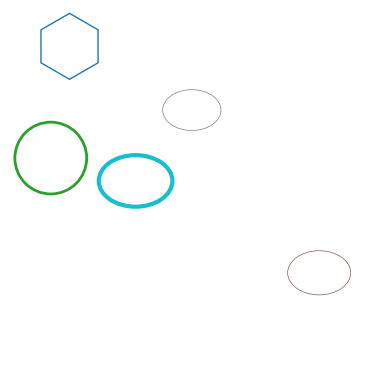[{"shape": "hexagon", "thickness": 1, "radius": 0.43, "center": [0.181, 0.88]}, {"shape": "circle", "thickness": 2, "radius": 0.47, "center": [0.132, 0.589]}, {"shape": "oval", "thickness": 0.5, "radius": 0.41, "center": [0.829, 0.291]}, {"shape": "oval", "thickness": 0.5, "radius": 0.38, "center": [0.498, 0.714]}, {"shape": "oval", "thickness": 3, "radius": 0.48, "center": [0.352, 0.53]}]